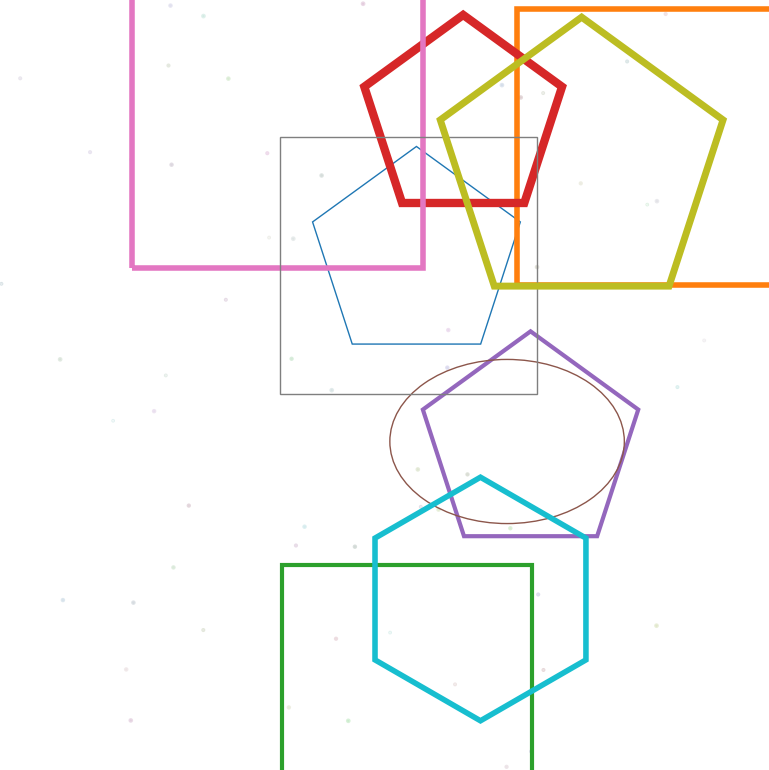[{"shape": "pentagon", "thickness": 0.5, "radius": 0.71, "center": [0.541, 0.668]}, {"shape": "square", "thickness": 2, "radius": 0.89, "center": [0.85, 0.809]}, {"shape": "square", "thickness": 1.5, "radius": 0.81, "center": [0.529, 0.105]}, {"shape": "pentagon", "thickness": 3, "radius": 0.68, "center": [0.602, 0.846]}, {"shape": "pentagon", "thickness": 1.5, "radius": 0.74, "center": [0.689, 0.423]}, {"shape": "oval", "thickness": 0.5, "radius": 0.76, "center": [0.659, 0.427]}, {"shape": "square", "thickness": 2, "radius": 0.94, "center": [0.361, 0.841]}, {"shape": "square", "thickness": 0.5, "radius": 0.83, "center": [0.531, 0.655]}, {"shape": "pentagon", "thickness": 2.5, "radius": 0.97, "center": [0.755, 0.785]}, {"shape": "hexagon", "thickness": 2, "radius": 0.79, "center": [0.624, 0.222]}]